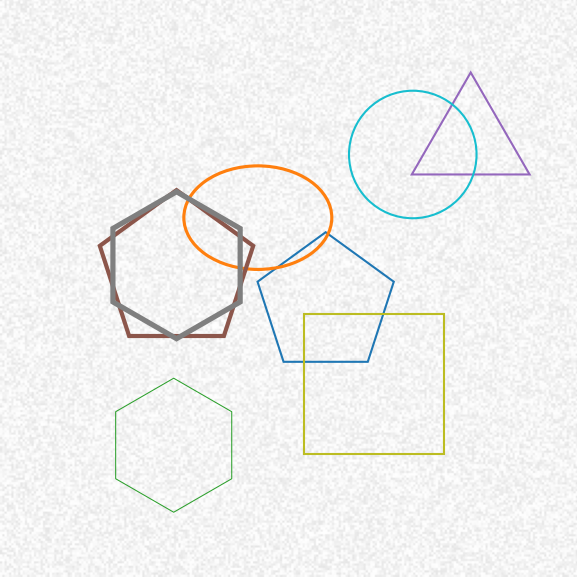[{"shape": "pentagon", "thickness": 1, "radius": 0.62, "center": [0.564, 0.473]}, {"shape": "oval", "thickness": 1.5, "radius": 0.64, "center": [0.446, 0.622]}, {"shape": "hexagon", "thickness": 0.5, "radius": 0.58, "center": [0.301, 0.228]}, {"shape": "triangle", "thickness": 1, "radius": 0.59, "center": [0.815, 0.756]}, {"shape": "pentagon", "thickness": 2, "radius": 0.7, "center": [0.306, 0.53]}, {"shape": "hexagon", "thickness": 2.5, "radius": 0.64, "center": [0.306, 0.54]}, {"shape": "square", "thickness": 1, "radius": 0.61, "center": [0.648, 0.334]}, {"shape": "circle", "thickness": 1, "radius": 0.55, "center": [0.715, 0.732]}]